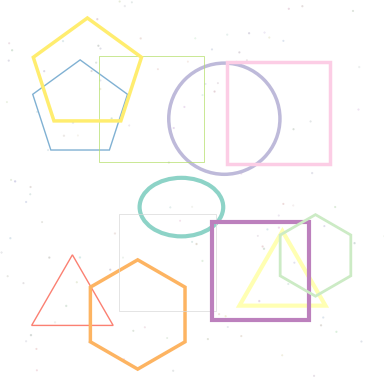[{"shape": "oval", "thickness": 3, "radius": 0.54, "center": [0.471, 0.462]}, {"shape": "triangle", "thickness": 3, "radius": 0.65, "center": [0.734, 0.271]}, {"shape": "circle", "thickness": 2.5, "radius": 0.72, "center": [0.583, 0.692]}, {"shape": "triangle", "thickness": 1, "radius": 0.61, "center": [0.188, 0.216]}, {"shape": "pentagon", "thickness": 1, "radius": 0.65, "center": [0.208, 0.715]}, {"shape": "hexagon", "thickness": 2.5, "radius": 0.71, "center": [0.358, 0.183]}, {"shape": "square", "thickness": 0.5, "radius": 0.69, "center": [0.393, 0.717]}, {"shape": "square", "thickness": 2.5, "radius": 0.67, "center": [0.724, 0.706]}, {"shape": "square", "thickness": 0.5, "radius": 0.63, "center": [0.435, 0.318]}, {"shape": "square", "thickness": 3, "radius": 0.63, "center": [0.678, 0.296]}, {"shape": "hexagon", "thickness": 2, "radius": 0.53, "center": [0.819, 0.337]}, {"shape": "pentagon", "thickness": 2.5, "radius": 0.74, "center": [0.227, 0.805]}]